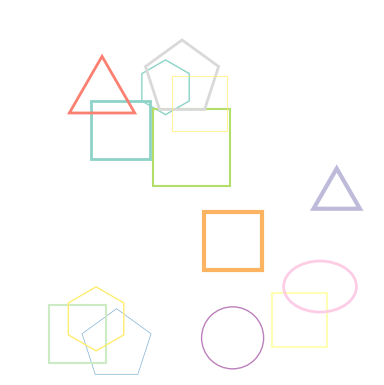[{"shape": "hexagon", "thickness": 1, "radius": 0.36, "center": [0.43, 0.773]}, {"shape": "square", "thickness": 2, "radius": 0.38, "center": [0.313, 0.663]}, {"shape": "square", "thickness": 1.5, "radius": 0.36, "center": [0.778, 0.169]}, {"shape": "triangle", "thickness": 3, "radius": 0.35, "center": [0.875, 0.493]}, {"shape": "triangle", "thickness": 2, "radius": 0.49, "center": [0.265, 0.756]}, {"shape": "pentagon", "thickness": 0.5, "radius": 0.47, "center": [0.303, 0.104]}, {"shape": "square", "thickness": 3, "radius": 0.38, "center": [0.605, 0.374]}, {"shape": "square", "thickness": 1.5, "radius": 0.5, "center": [0.498, 0.617]}, {"shape": "oval", "thickness": 2, "radius": 0.47, "center": [0.831, 0.256]}, {"shape": "pentagon", "thickness": 2, "radius": 0.5, "center": [0.473, 0.796]}, {"shape": "circle", "thickness": 1, "radius": 0.4, "center": [0.604, 0.122]}, {"shape": "square", "thickness": 1.5, "radius": 0.37, "center": [0.202, 0.133]}, {"shape": "hexagon", "thickness": 1, "radius": 0.42, "center": [0.25, 0.172]}, {"shape": "square", "thickness": 0.5, "radius": 0.36, "center": [0.517, 0.732]}]